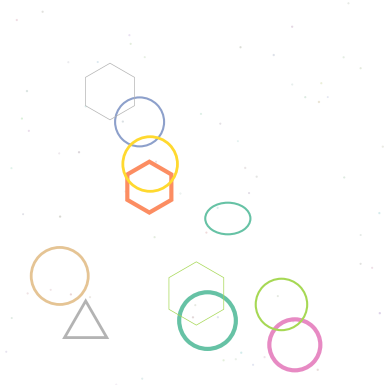[{"shape": "oval", "thickness": 1.5, "radius": 0.29, "center": [0.592, 0.432]}, {"shape": "circle", "thickness": 3, "radius": 0.37, "center": [0.539, 0.167]}, {"shape": "hexagon", "thickness": 3, "radius": 0.33, "center": [0.388, 0.514]}, {"shape": "circle", "thickness": 1.5, "radius": 0.32, "center": [0.363, 0.683]}, {"shape": "circle", "thickness": 3, "radius": 0.33, "center": [0.766, 0.104]}, {"shape": "hexagon", "thickness": 0.5, "radius": 0.41, "center": [0.51, 0.238]}, {"shape": "circle", "thickness": 1.5, "radius": 0.33, "center": [0.731, 0.209]}, {"shape": "circle", "thickness": 2, "radius": 0.35, "center": [0.39, 0.574]}, {"shape": "circle", "thickness": 2, "radius": 0.37, "center": [0.155, 0.283]}, {"shape": "triangle", "thickness": 2, "radius": 0.32, "center": [0.223, 0.155]}, {"shape": "hexagon", "thickness": 0.5, "radius": 0.37, "center": [0.286, 0.762]}]